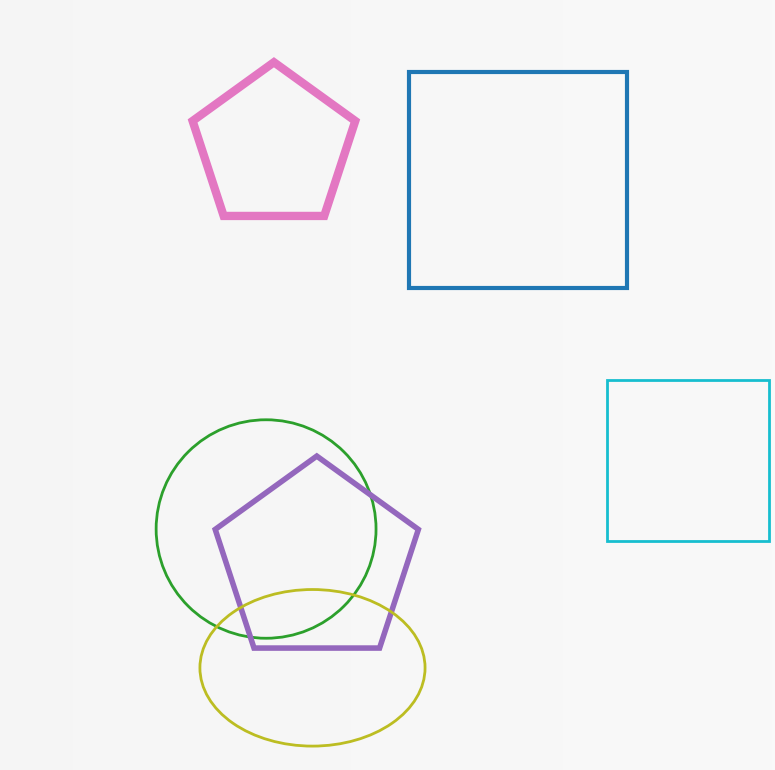[{"shape": "square", "thickness": 1.5, "radius": 0.7, "center": [0.668, 0.767]}, {"shape": "circle", "thickness": 1, "radius": 0.71, "center": [0.343, 0.313]}, {"shape": "pentagon", "thickness": 2, "radius": 0.69, "center": [0.409, 0.27]}, {"shape": "pentagon", "thickness": 3, "radius": 0.55, "center": [0.353, 0.809]}, {"shape": "oval", "thickness": 1, "radius": 0.73, "center": [0.403, 0.133]}, {"shape": "square", "thickness": 1, "radius": 0.52, "center": [0.888, 0.402]}]